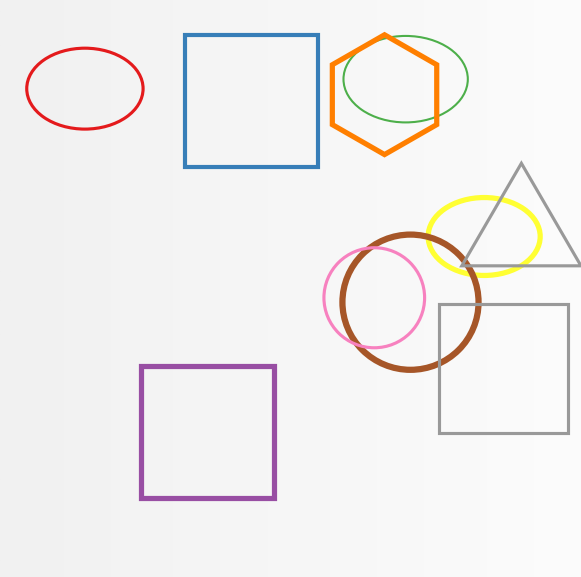[{"shape": "oval", "thickness": 1.5, "radius": 0.5, "center": [0.146, 0.846]}, {"shape": "square", "thickness": 2, "radius": 0.57, "center": [0.432, 0.824]}, {"shape": "oval", "thickness": 1, "radius": 0.53, "center": [0.698, 0.862]}, {"shape": "square", "thickness": 2.5, "radius": 0.57, "center": [0.357, 0.251]}, {"shape": "hexagon", "thickness": 2.5, "radius": 0.52, "center": [0.662, 0.835]}, {"shape": "oval", "thickness": 2.5, "radius": 0.48, "center": [0.833, 0.59]}, {"shape": "circle", "thickness": 3, "radius": 0.59, "center": [0.706, 0.476]}, {"shape": "circle", "thickness": 1.5, "radius": 0.43, "center": [0.644, 0.484]}, {"shape": "triangle", "thickness": 1.5, "radius": 0.59, "center": [0.897, 0.598]}, {"shape": "square", "thickness": 1.5, "radius": 0.56, "center": [0.866, 0.361]}]